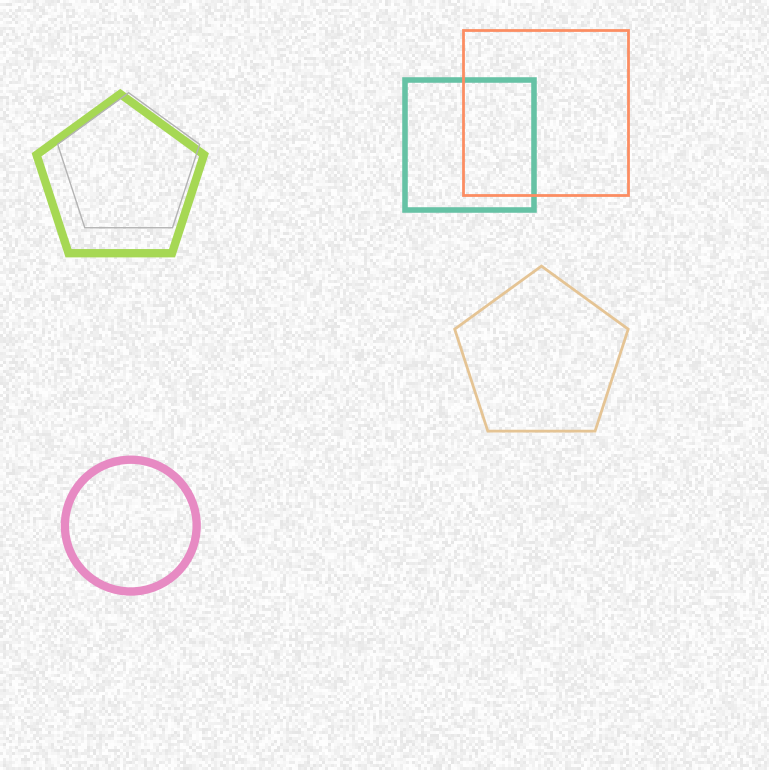[{"shape": "square", "thickness": 2, "radius": 0.42, "center": [0.61, 0.811]}, {"shape": "square", "thickness": 1, "radius": 0.54, "center": [0.709, 0.854]}, {"shape": "circle", "thickness": 3, "radius": 0.43, "center": [0.17, 0.317]}, {"shape": "pentagon", "thickness": 3, "radius": 0.57, "center": [0.156, 0.764]}, {"shape": "pentagon", "thickness": 1, "radius": 0.59, "center": [0.703, 0.536]}, {"shape": "pentagon", "thickness": 0.5, "radius": 0.48, "center": [0.167, 0.783]}]